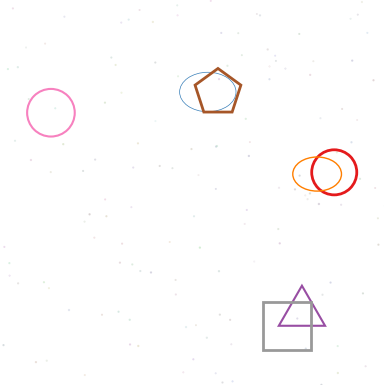[{"shape": "circle", "thickness": 2, "radius": 0.29, "center": [0.868, 0.552]}, {"shape": "oval", "thickness": 0.5, "radius": 0.37, "center": [0.54, 0.761]}, {"shape": "triangle", "thickness": 1.5, "radius": 0.35, "center": [0.784, 0.189]}, {"shape": "oval", "thickness": 1, "radius": 0.32, "center": [0.824, 0.548]}, {"shape": "pentagon", "thickness": 2, "radius": 0.31, "center": [0.566, 0.76]}, {"shape": "circle", "thickness": 1.5, "radius": 0.31, "center": [0.132, 0.707]}, {"shape": "square", "thickness": 2, "radius": 0.32, "center": [0.745, 0.153]}]